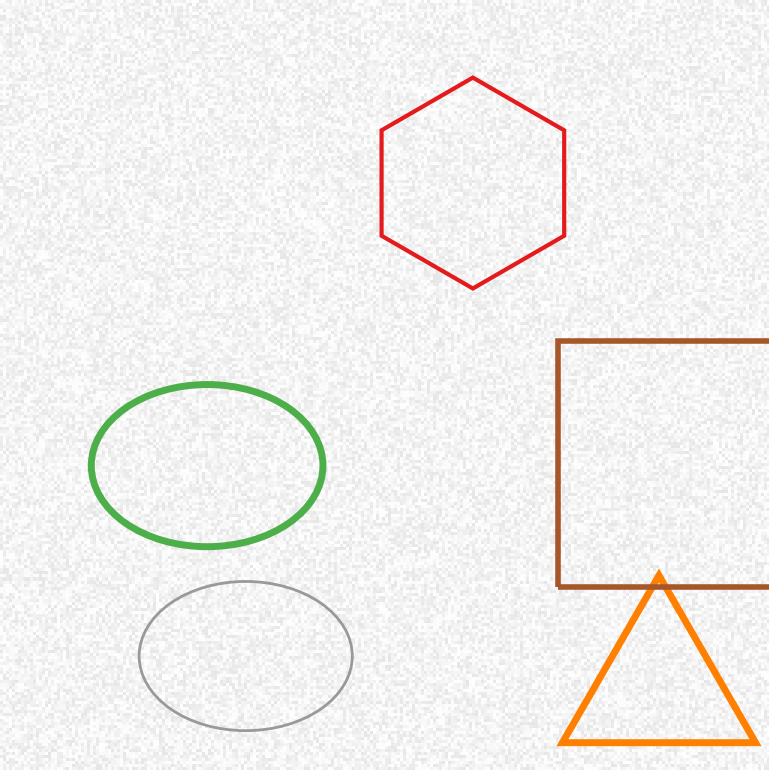[{"shape": "hexagon", "thickness": 1.5, "radius": 0.68, "center": [0.614, 0.762]}, {"shape": "oval", "thickness": 2.5, "radius": 0.75, "center": [0.269, 0.395]}, {"shape": "triangle", "thickness": 2.5, "radius": 0.72, "center": [0.856, 0.108]}, {"shape": "square", "thickness": 2, "radius": 0.8, "center": [0.884, 0.398]}, {"shape": "oval", "thickness": 1, "radius": 0.69, "center": [0.319, 0.148]}]